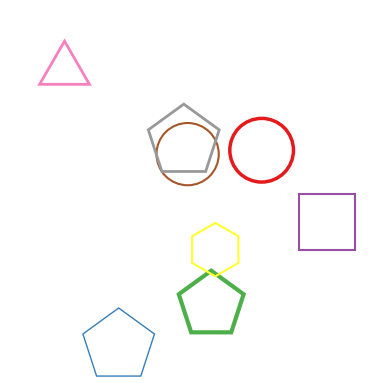[{"shape": "circle", "thickness": 2.5, "radius": 0.41, "center": [0.68, 0.61]}, {"shape": "pentagon", "thickness": 1, "radius": 0.49, "center": [0.308, 0.102]}, {"shape": "pentagon", "thickness": 3, "radius": 0.44, "center": [0.549, 0.208]}, {"shape": "square", "thickness": 1.5, "radius": 0.36, "center": [0.85, 0.423]}, {"shape": "hexagon", "thickness": 1.5, "radius": 0.35, "center": [0.559, 0.352]}, {"shape": "circle", "thickness": 1.5, "radius": 0.4, "center": [0.487, 0.6]}, {"shape": "triangle", "thickness": 2, "radius": 0.37, "center": [0.168, 0.818]}, {"shape": "pentagon", "thickness": 2, "radius": 0.48, "center": [0.477, 0.633]}]